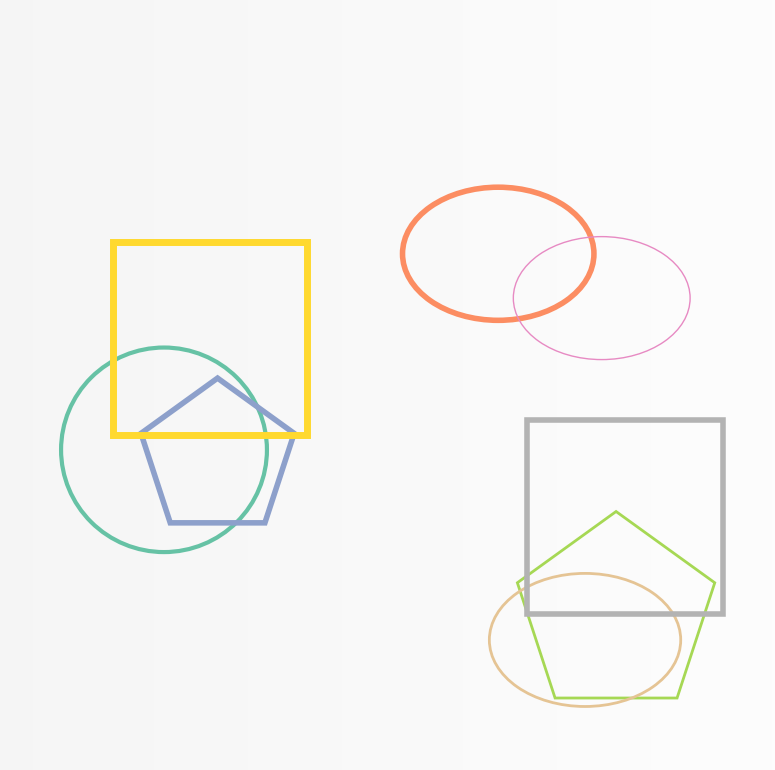[{"shape": "circle", "thickness": 1.5, "radius": 0.66, "center": [0.212, 0.416]}, {"shape": "oval", "thickness": 2, "radius": 0.62, "center": [0.643, 0.67]}, {"shape": "pentagon", "thickness": 2, "radius": 0.52, "center": [0.281, 0.405]}, {"shape": "oval", "thickness": 0.5, "radius": 0.57, "center": [0.776, 0.613]}, {"shape": "pentagon", "thickness": 1, "radius": 0.67, "center": [0.795, 0.202]}, {"shape": "square", "thickness": 2.5, "radius": 0.62, "center": [0.271, 0.56]}, {"shape": "oval", "thickness": 1, "radius": 0.62, "center": [0.755, 0.169]}, {"shape": "square", "thickness": 2, "radius": 0.63, "center": [0.806, 0.328]}]